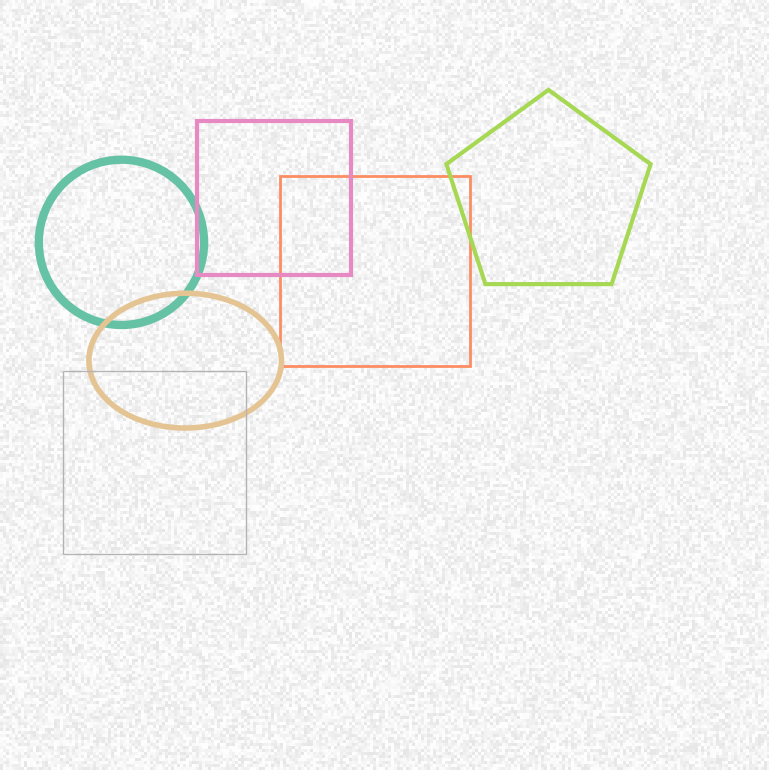[{"shape": "circle", "thickness": 3, "radius": 0.54, "center": [0.158, 0.685]}, {"shape": "square", "thickness": 1, "radius": 0.62, "center": [0.487, 0.648]}, {"shape": "square", "thickness": 1.5, "radius": 0.5, "center": [0.356, 0.743]}, {"shape": "pentagon", "thickness": 1.5, "radius": 0.7, "center": [0.712, 0.744]}, {"shape": "oval", "thickness": 2, "radius": 0.63, "center": [0.241, 0.532]}, {"shape": "square", "thickness": 0.5, "radius": 0.59, "center": [0.2, 0.4]}]